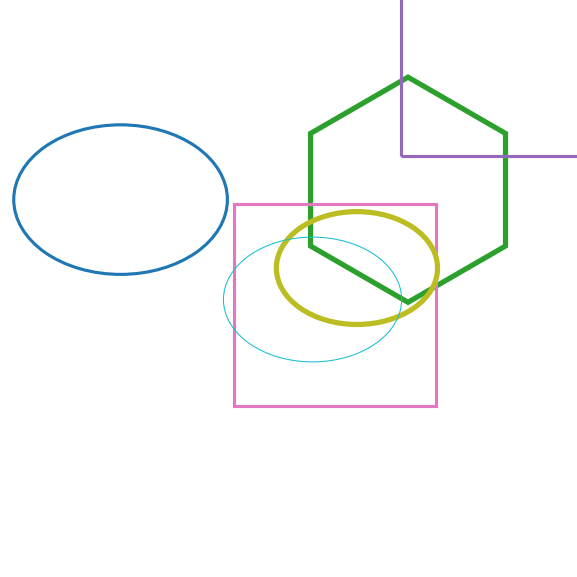[{"shape": "oval", "thickness": 1.5, "radius": 0.92, "center": [0.209, 0.653]}, {"shape": "hexagon", "thickness": 2.5, "radius": 0.97, "center": [0.707, 0.671]}, {"shape": "square", "thickness": 1.5, "radius": 0.85, "center": [0.865, 0.899]}, {"shape": "square", "thickness": 1.5, "radius": 0.87, "center": [0.581, 0.471]}, {"shape": "oval", "thickness": 2.5, "radius": 0.7, "center": [0.618, 0.535]}, {"shape": "oval", "thickness": 0.5, "radius": 0.77, "center": [0.541, 0.481]}]